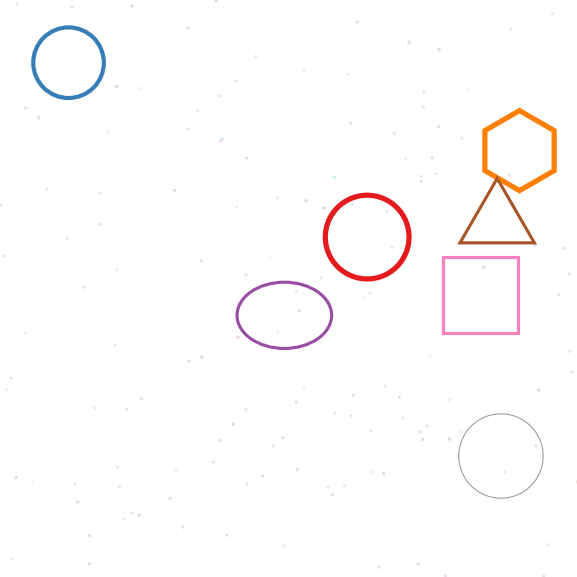[{"shape": "circle", "thickness": 2.5, "radius": 0.36, "center": [0.636, 0.589]}, {"shape": "circle", "thickness": 2, "radius": 0.31, "center": [0.119, 0.891]}, {"shape": "oval", "thickness": 1.5, "radius": 0.41, "center": [0.492, 0.453]}, {"shape": "hexagon", "thickness": 2.5, "radius": 0.35, "center": [0.9, 0.738]}, {"shape": "triangle", "thickness": 1.5, "radius": 0.37, "center": [0.861, 0.616]}, {"shape": "square", "thickness": 1.5, "radius": 0.33, "center": [0.832, 0.488]}, {"shape": "circle", "thickness": 0.5, "radius": 0.37, "center": [0.867, 0.21]}]